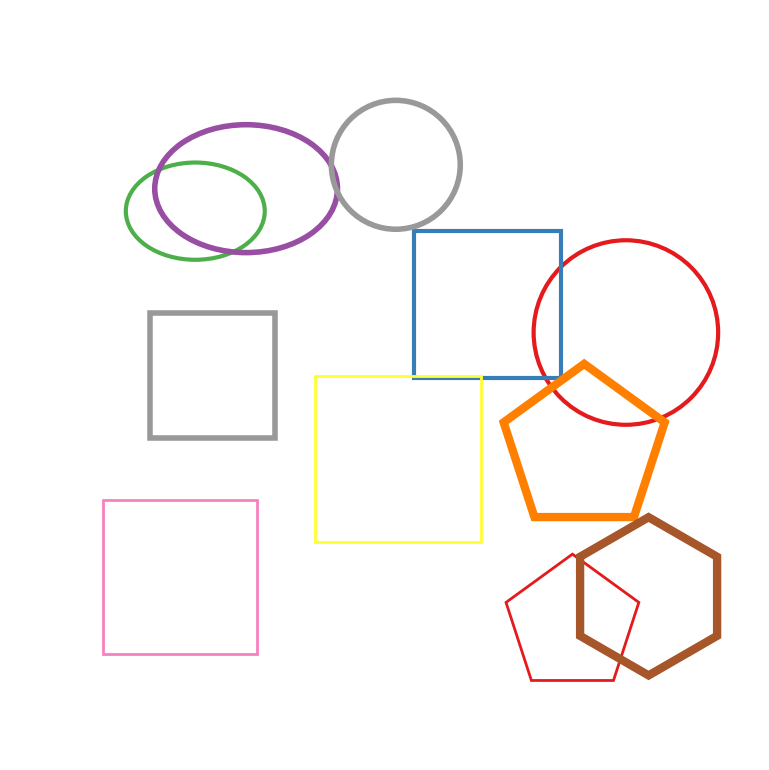[{"shape": "circle", "thickness": 1.5, "radius": 0.6, "center": [0.813, 0.568]}, {"shape": "pentagon", "thickness": 1, "radius": 0.45, "center": [0.743, 0.19]}, {"shape": "square", "thickness": 1.5, "radius": 0.48, "center": [0.633, 0.605]}, {"shape": "oval", "thickness": 1.5, "radius": 0.45, "center": [0.254, 0.726]}, {"shape": "oval", "thickness": 2, "radius": 0.59, "center": [0.32, 0.755]}, {"shape": "pentagon", "thickness": 3, "radius": 0.55, "center": [0.759, 0.417]}, {"shape": "square", "thickness": 1, "radius": 0.54, "center": [0.517, 0.404]}, {"shape": "hexagon", "thickness": 3, "radius": 0.51, "center": [0.842, 0.226]}, {"shape": "square", "thickness": 1, "radius": 0.5, "center": [0.234, 0.251]}, {"shape": "circle", "thickness": 2, "radius": 0.42, "center": [0.514, 0.786]}, {"shape": "square", "thickness": 2, "radius": 0.41, "center": [0.276, 0.512]}]